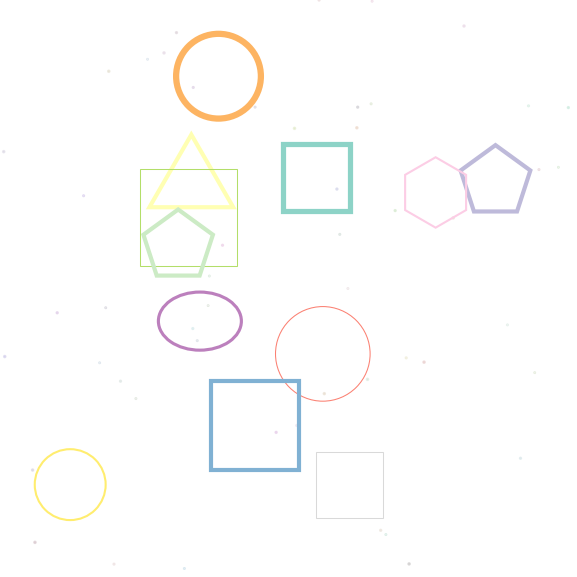[{"shape": "square", "thickness": 2.5, "radius": 0.29, "center": [0.548, 0.692]}, {"shape": "triangle", "thickness": 2, "radius": 0.42, "center": [0.331, 0.682]}, {"shape": "pentagon", "thickness": 2, "radius": 0.32, "center": [0.858, 0.684]}, {"shape": "circle", "thickness": 0.5, "radius": 0.41, "center": [0.559, 0.386]}, {"shape": "square", "thickness": 2, "radius": 0.38, "center": [0.441, 0.262]}, {"shape": "circle", "thickness": 3, "radius": 0.37, "center": [0.378, 0.867]}, {"shape": "square", "thickness": 0.5, "radius": 0.42, "center": [0.326, 0.623]}, {"shape": "hexagon", "thickness": 1, "radius": 0.3, "center": [0.754, 0.666]}, {"shape": "square", "thickness": 0.5, "radius": 0.29, "center": [0.605, 0.16]}, {"shape": "oval", "thickness": 1.5, "radius": 0.36, "center": [0.346, 0.443]}, {"shape": "pentagon", "thickness": 2, "radius": 0.32, "center": [0.309, 0.573]}, {"shape": "circle", "thickness": 1, "radius": 0.31, "center": [0.122, 0.16]}]